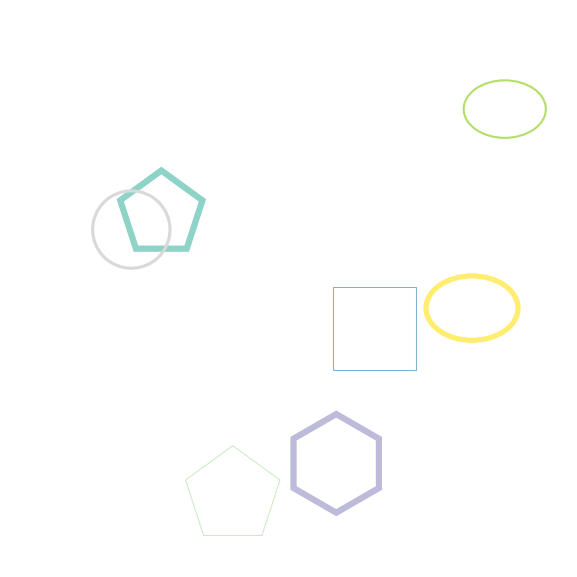[{"shape": "pentagon", "thickness": 3, "radius": 0.37, "center": [0.279, 0.629]}, {"shape": "hexagon", "thickness": 3, "radius": 0.43, "center": [0.582, 0.197]}, {"shape": "square", "thickness": 0.5, "radius": 0.36, "center": [0.648, 0.43]}, {"shape": "oval", "thickness": 1, "radius": 0.36, "center": [0.874, 0.81]}, {"shape": "circle", "thickness": 1.5, "radius": 0.33, "center": [0.227, 0.602]}, {"shape": "pentagon", "thickness": 0.5, "radius": 0.43, "center": [0.403, 0.141]}, {"shape": "oval", "thickness": 2.5, "radius": 0.4, "center": [0.817, 0.466]}]